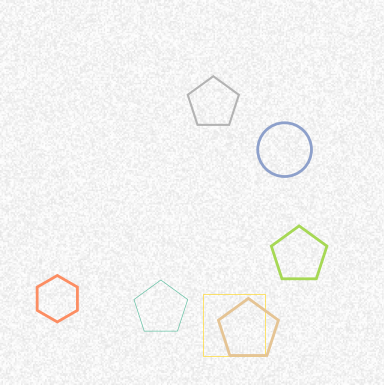[{"shape": "pentagon", "thickness": 0.5, "radius": 0.37, "center": [0.418, 0.199]}, {"shape": "hexagon", "thickness": 2, "radius": 0.3, "center": [0.149, 0.224]}, {"shape": "circle", "thickness": 2, "radius": 0.35, "center": [0.739, 0.611]}, {"shape": "pentagon", "thickness": 2, "radius": 0.38, "center": [0.777, 0.337]}, {"shape": "square", "thickness": 0.5, "radius": 0.4, "center": [0.609, 0.156]}, {"shape": "pentagon", "thickness": 2, "radius": 0.41, "center": [0.645, 0.143]}, {"shape": "pentagon", "thickness": 1.5, "radius": 0.35, "center": [0.554, 0.732]}]